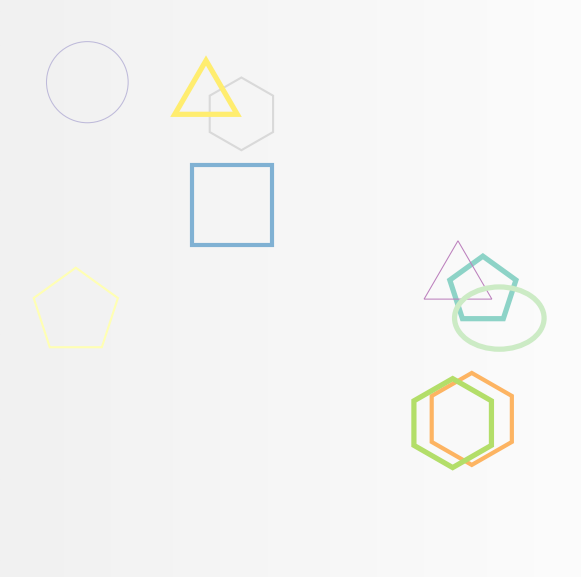[{"shape": "pentagon", "thickness": 2.5, "radius": 0.3, "center": [0.831, 0.496]}, {"shape": "pentagon", "thickness": 1, "radius": 0.38, "center": [0.13, 0.459]}, {"shape": "circle", "thickness": 0.5, "radius": 0.35, "center": [0.15, 0.857]}, {"shape": "square", "thickness": 2, "radius": 0.35, "center": [0.4, 0.644]}, {"shape": "hexagon", "thickness": 2, "radius": 0.4, "center": [0.812, 0.274]}, {"shape": "hexagon", "thickness": 2.5, "radius": 0.39, "center": [0.779, 0.267]}, {"shape": "hexagon", "thickness": 1, "radius": 0.31, "center": [0.415, 0.802]}, {"shape": "triangle", "thickness": 0.5, "radius": 0.34, "center": [0.788, 0.515]}, {"shape": "oval", "thickness": 2.5, "radius": 0.39, "center": [0.859, 0.448]}, {"shape": "triangle", "thickness": 2.5, "radius": 0.31, "center": [0.354, 0.832]}]